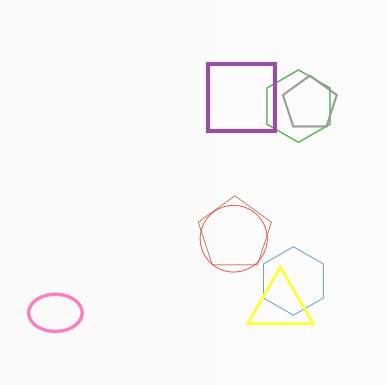[{"shape": "circle", "thickness": 0.5, "radius": 0.43, "center": [0.603, 0.38]}, {"shape": "hexagon", "thickness": 0.5, "radius": 0.44, "center": [0.757, 0.27]}, {"shape": "hexagon", "thickness": 1, "radius": 0.47, "center": [0.77, 0.724]}, {"shape": "square", "thickness": 3, "radius": 0.43, "center": [0.623, 0.748]}, {"shape": "triangle", "thickness": 2, "radius": 0.49, "center": [0.724, 0.208]}, {"shape": "pentagon", "thickness": 0.5, "radius": 0.5, "center": [0.606, 0.392]}, {"shape": "oval", "thickness": 2.5, "radius": 0.34, "center": [0.143, 0.187]}, {"shape": "pentagon", "thickness": 1.5, "radius": 0.36, "center": [0.8, 0.731]}]